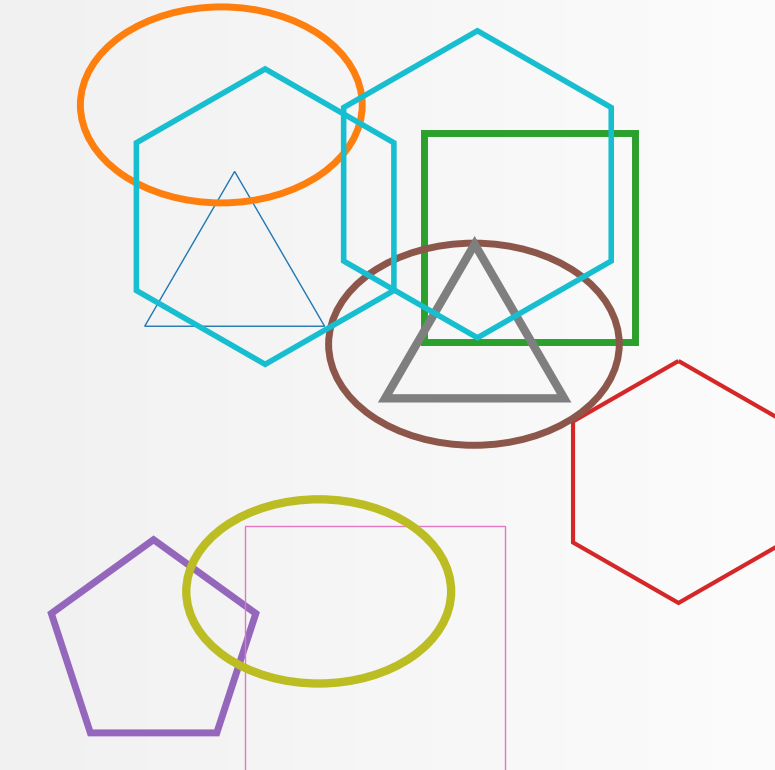[{"shape": "triangle", "thickness": 0.5, "radius": 0.67, "center": [0.303, 0.643]}, {"shape": "oval", "thickness": 2.5, "radius": 0.91, "center": [0.286, 0.864]}, {"shape": "square", "thickness": 2.5, "radius": 0.68, "center": [0.683, 0.691]}, {"shape": "hexagon", "thickness": 1.5, "radius": 0.79, "center": [0.875, 0.374]}, {"shape": "pentagon", "thickness": 2.5, "radius": 0.69, "center": [0.198, 0.16]}, {"shape": "oval", "thickness": 2.5, "radius": 0.94, "center": [0.612, 0.553]}, {"shape": "square", "thickness": 0.5, "radius": 0.84, "center": [0.484, 0.149]}, {"shape": "triangle", "thickness": 3, "radius": 0.67, "center": [0.612, 0.549]}, {"shape": "oval", "thickness": 3, "radius": 0.85, "center": [0.411, 0.232]}, {"shape": "hexagon", "thickness": 2, "radius": 0.96, "center": [0.342, 0.719]}, {"shape": "hexagon", "thickness": 2, "radius": 1.0, "center": [0.616, 0.761]}]